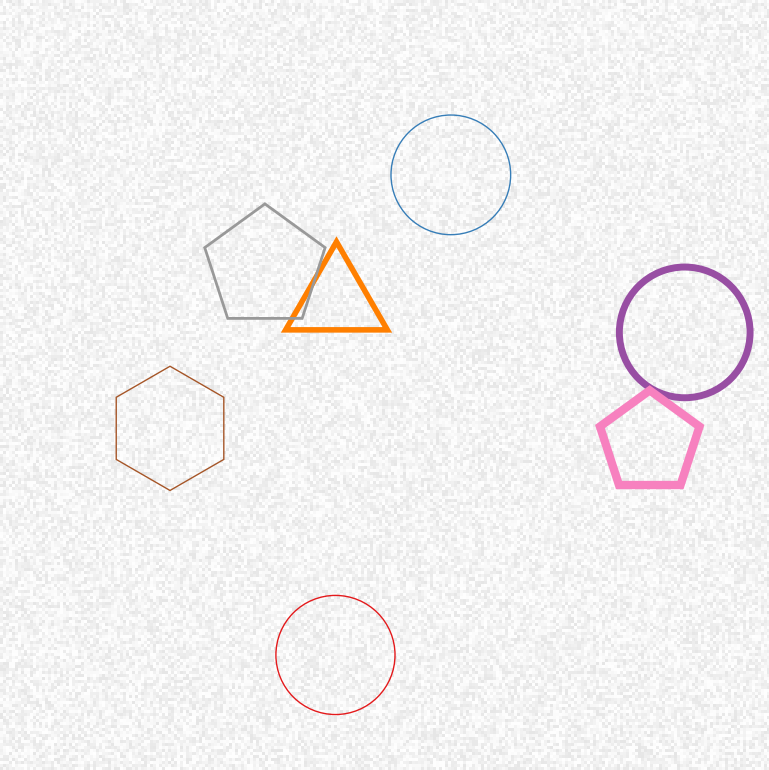[{"shape": "circle", "thickness": 0.5, "radius": 0.39, "center": [0.436, 0.149]}, {"shape": "circle", "thickness": 0.5, "radius": 0.39, "center": [0.585, 0.773]}, {"shape": "circle", "thickness": 2.5, "radius": 0.42, "center": [0.889, 0.568]}, {"shape": "triangle", "thickness": 2, "radius": 0.38, "center": [0.437, 0.61]}, {"shape": "hexagon", "thickness": 0.5, "radius": 0.4, "center": [0.221, 0.444]}, {"shape": "pentagon", "thickness": 3, "radius": 0.34, "center": [0.844, 0.425]}, {"shape": "pentagon", "thickness": 1, "radius": 0.41, "center": [0.344, 0.653]}]